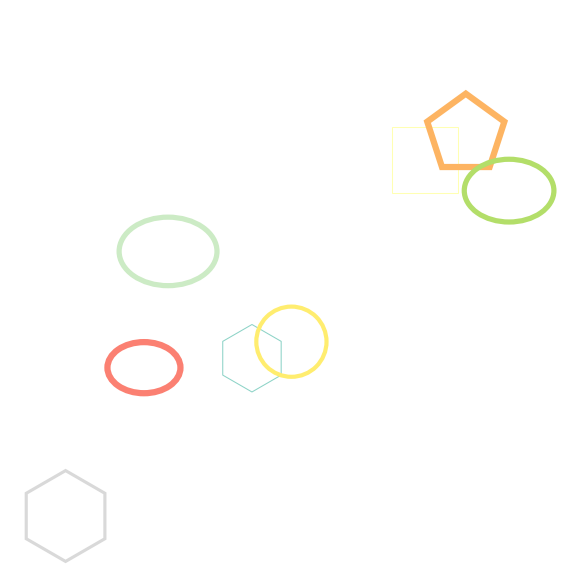[{"shape": "hexagon", "thickness": 0.5, "radius": 0.29, "center": [0.436, 0.379]}, {"shape": "square", "thickness": 0.5, "radius": 0.29, "center": [0.737, 0.723]}, {"shape": "oval", "thickness": 3, "radius": 0.32, "center": [0.249, 0.362]}, {"shape": "pentagon", "thickness": 3, "radius": 0.35, "center": [0.807, 0.767]}, {"shape": "oval", "thickness": 2.5, "radius": 0.39, "center": [0.882, 0.669]}, {"shape": "hexagon", "thickness": 1.5, "radius": 0.39, "center": [0.114, 0.106]}, {"shape": "oval", "thickness": 2.5, "radius": 0.42, "center": [0.291, 0.564]}, {"shape": "circle", "thickness": 2, "radius": 0.3, "center": [0.505, 0.407]}]